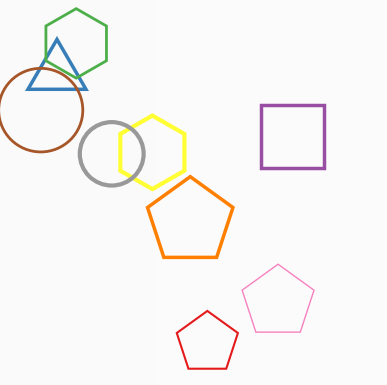[{"shape": "pentagon", "thickness": 1.5, "radius": 0.41, "center": [0.535, 0.109]}, {"shape": "triangle", "thickness": 2.5, "radius": 0.43, "center": [0.147, 0.811]}, {"shape": "hexagon", "thickness": 2, "radius": 0.45, "center": [0.197, 0.887]}, {"shape": "square", "thickness": 2.5, "radius": 0.41, "center": [0.755, 0.645]}, {"shape": "pentagon", "thickness": 2.5, "radius": 0.58, "center": [0.491, 0.425]}, {"shape": "hexagon", "thickness": 3, "radius": 0.48, "center": [0.393, 0.604]}, {"shape": "circle", "thickness": 2, "radius": 0.54, "center": [0.105, 0.714]}, {"shape": "pentagon", "thickness": 1, "radius": 0.49, "center": [0.718, 0.216]}, {"shape": "circle", "thickness": 3, "radius": 0.41, "center": [0.288, 0.6]}]